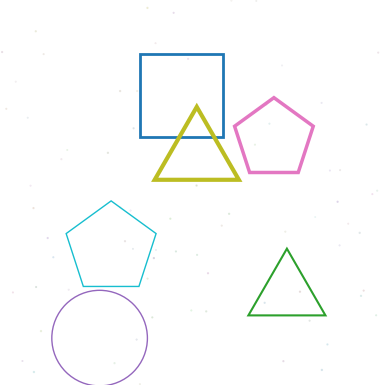[{"shape": "square", "thickness": 2, "radius": 0.54, "center": [0.472, 0.751]}, {"shape": "triangle", "thickness": 1.5, "radius": 0.58, "center": [0.745, 0.239]}, {"shape": "circle", "thickness": 1, "radius": 0.62, "center": [0.259, 0.122]}, {"shape": "pentagon", "thickness": 2.5, "radius": 0.54, "center": [0.711, 0.639]}, {"shape": "triangle", "thickness": 3, "radius": 0.63, "center": [0.511, 0.596]}, {"shape": "pentagon", "thickness": 1, "radius": 0.61, "center": [0.289, 0.355]}]